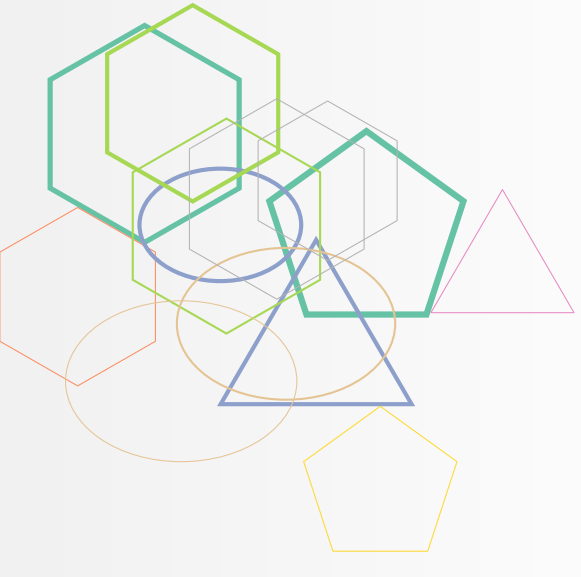[{"shape": "pentagon", "thickness": 3, "radius": 0.88, "center": [0.63, 0.597]}, {"shape": "hexagon", "thickness": 2.5, "radius": 0.94, "center": [0.249, 0.767]}, {"shape": "hexagon", "thickness": 0.5, "radius": 0.77, "center": [0.134, 0.485]}, {"shape": "oval", "thickness": 2, "radius": 0.7, "center": [0.379, 0.61]}, {"shape": "triangle", "thickness": 2, "radius": 0.95, "center": [0.544, 0.394]}, {"shape": "triangle", "thickness": 0.5, "radius": 0.71, "center": [0.864, 0.529]}, {"shape": "hexagon", "thickness": 1, "radius": 0.93, "center": [0.39, 0.608]}, {"shape": "hexagon", "thickness": 2, "radius": 0.85, "center": [0.332, 0.82]}, {"shape": "pentagon", "thickness": 0.5, "radius": 0.69, "center": [0.654, 0.157]}, {"shape": "oval", "thickness": 0.5, "radius": 0.99, "center": [0.312, 0.339]}, {"shape": "oval", "thickness": 1, "radius": 0.94, "center": [0.492, 0.438]}, {"shape": "hexagon", "thickness": 0.5, "radius": 0.69, "center": [0.564, 0.686]}, {"shape": "hexagon", "thickness": 0.5, "radius": 0.87, "center": [0.476, 0.655]}]